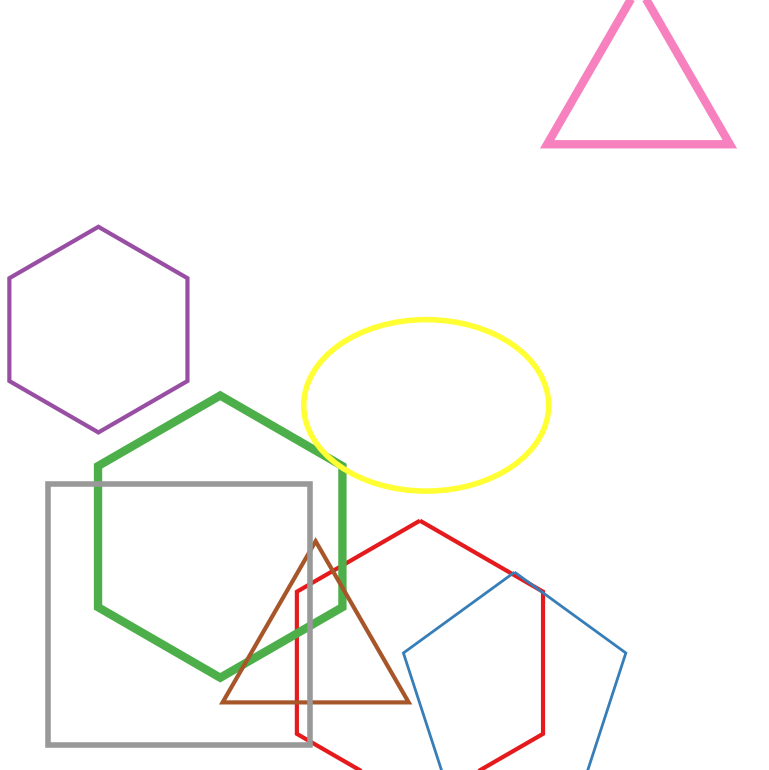[{"shape": "hexagon", "thickness": 1.5, "radius": 0.92, "center": [0.545, 0.139]}, {"shape": "pentagon", "thickness": 1, "radius": 0.76, "center": [0.668, 0.105]}, {"shape": "hexagon", "thickness": 3, "radius": 0.92, "center": [0.286, 0.303]}, {"shape": "hexagon", "thickness": 1.5, "radius": 0.67, "center": [0.128, 0.572]}, {"shape": "oval", "thickness": 2, "radius": 0.8, "center": [0.553, 0.474]}, {"shape": "triangle", "thickness": 1.5, "radius": 0.7, "center": [0.41, 0.158]}, {"shape": "triangle", "thickness": 3, "radius": 0.68, "center": [0.829, 0.881]}, {"shape": "square", "thickness": 2, "radius": 0.85, "center": [0.232, 0.202]}]